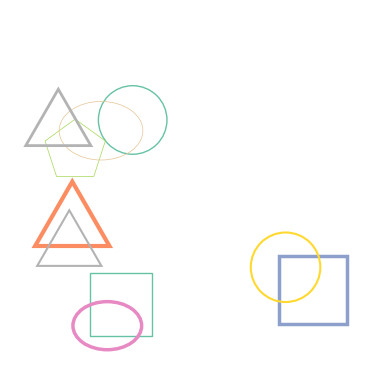[{"shape": "circle", "thickness": 1, "radius": 0.45, "center": [0.345, 0.688]}, {"shape": "square", "thickness": 1, "radius": 0.41, "center": [0.314, 0.209]}, {"shape": "triangle", "thickness": 3, "radius": 0.56, "center": [0.188, 0.417]}, {"shape": "square", "thickness": 2.5, "radius": 0.44, "center": [0.813, 0.248]}, {"shape": "oval", "thickness": 2.5, "radius": 0.45, "center": [0.279, 0.154]}, {"shape": "pentagon", "thickness": 0.5, "radius": 0.41, "center": [0.195, 0.608]}, {"shape": "circle", "thickness": 1.5, "radius": 0.45, "center": [0.742, 0.306]}, {"shape": "oval", "thickness": 0.5, "radius": 0.54, "center": [0.262, 0.66]}, {"shape": "triangle", "thickness": 2, "radius": 0.49, "center": [0.151, 0.671]}, {"shape": "triangle", "thickness": 1.5, "radius": 0.48, "center": [0.18, 0.358]}]